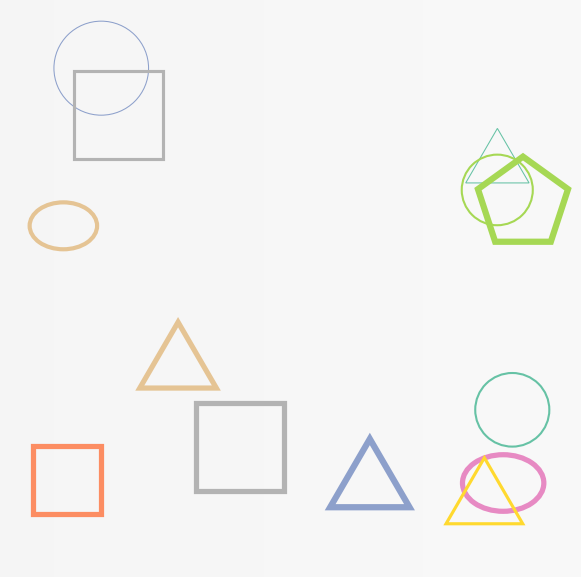[{"shape": "triangle", "thickness": 0.5, "radius": 0.31, "center": [0.856, 0.714]}, {"shape": "circle", "thickness": 1, "radius": 0.32, "center": [0.881, 0.29]}, {"shape": "square", "thickness": 2.5, "radius": 0.29, "center": [0.115, 0.167]}, {"shape": "triangle", "thickness": 3, "radius": 0.39, "center": [0.636, 0.16]}, {"shape": "circle", "thickness": 0.5, "radius": 0.41, "center": [0.174, 0.881]}, {"shape": "oval", "thickness": 2.5, "radius": 0.35, "center": [0.866, 0.163]}, {"shape": "pentagon", "thickness": 3, "radius": 0.41, "center": [0.9, 0.646]}, {"shape": "circle", "thickness": 1, "radius": 0.31, "center": [0.856, 0.67]}, {"shape": "triangle", "thickness": 1.5, "radius": 0.38, "center": [0.833, 0.13]}, {"shape": "oval", "thickness": 2, "radius": 0.29, "center": [0.109, 0.608]}, {"shape": "triangle", "thickness": 2.5, "radius": 0.38, "center": [0.306, 0.365]}, {"shape": "square", "thickness": 2.5, "radius": 0.38, "center": [0.412, 0.226]}, {"shape": "square", "thickness": 1.5, "radius": 0.38, "center": [0.204, 0.8]}]